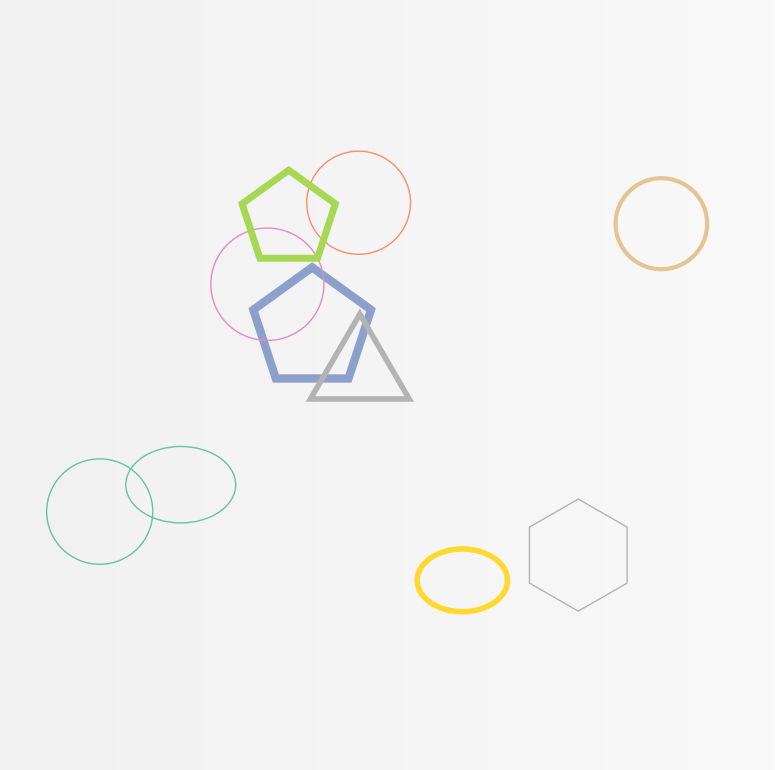[{"shape": "circle", "thickness": 0.5, "radius": 0.34, "center": [0.129, 0.336]}, {"shape": "oval", "thickness": 0.5, "radius": 0.35, "center": [0.233, 0.371]}, {"shape": "circle", "thickness": 0.5, "radius": 0.33, "center": [0.463, 0.737]}, {"shape": "pentagon", "thickness": 3, "radius": 0.4, "center": [0.403, 0.573]}, {"shape": "circle", "thickness": 0.5, "radius": 0.36, "center": [0.345, 0.631]}, {"shape": "pentagon", "thickness": 2.5, "radius": 0.32, "center": [0.373, 0.716]}, {"shape": "oval", "thickness": 2, "radius": 0.29, "center": [0.597, 0.246]}, {"shape": "circle", "thickness": 1.5, "radius": 0.3, "center": [0.853, 0.709]}, {"shape": "hexagon", "thickness": 0.5, "radius": 0.36, "center": [0.746, 0.279]}, {"shape": "triangle", "thickness": 2, "radius": 0.37, "center": [0.464, 0.519]}]